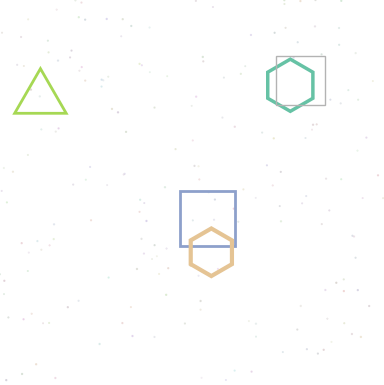[{"shape": "hexagon", "thickness": 2.5, "radius": 0.34, "center": [0.754, 0.779]}, {"shape": "square", "thickness": 2, "radius": 0.36, "center": [0.538, 0.432]}, {"shape": "triangle", "thickness": 2, "radius": 0.39, "center": [0.105, 0.744]}, {"shape": "hexagon", "thickness": 3, "radius": 0.31, "center": [0.549, 0.345]}, {"shape": "square", "thickness": 1, "radius": 0.32, "center": [0.781, 0.79]}]